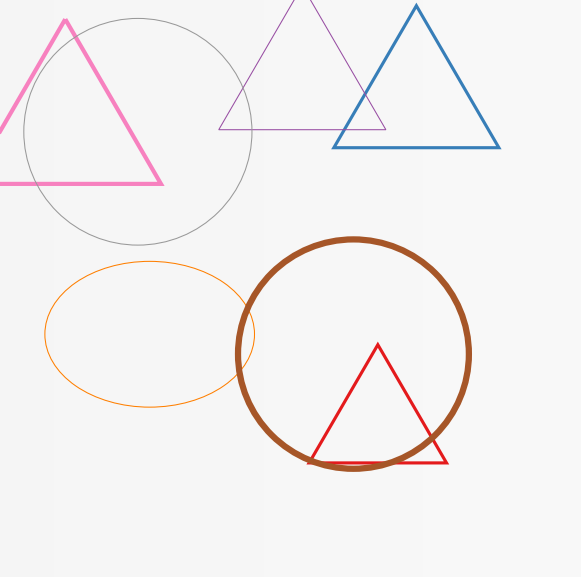[{"shape": "triangle", "thickness": 1.5, "radius": 0.68, "center": [0.65, 0.266]}, {"shape": "triangle", "thickness": 1.5, "radius": 0.82, "center": [0.716, 0.825]}, {"shape": "triangle", "thickness": 0.5, "radius": 0.83, "center": [0.52, 0.858]}, {"shape": "oval", "thickness": 0.5, "radius": 0.9, "center": [0.258, 0.42]}, {"shape": "circle", "thickness": 3, "radius": 0.99, "center": [0.608, 0.386]}, {"shape": "triangle", "thickness": 2, "radius": 0.95, "center": [0.112, 0.776]}, {"shape": "circle", "thickness": 0.5, "radius": 0.98, "center": [0.237, 0.771]}]